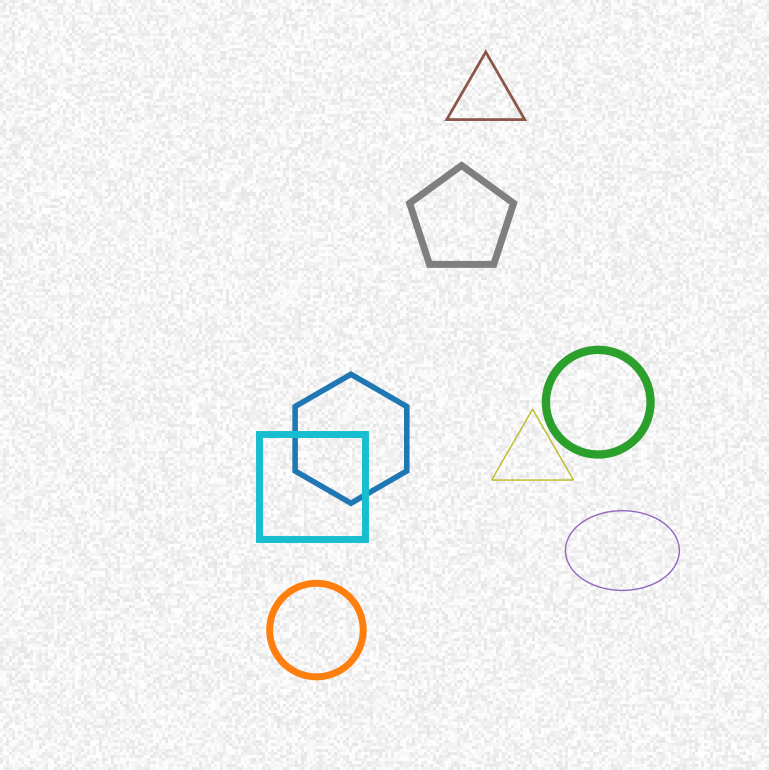[{"shape": "hexagon", "thickness": 2, "radius": 0.42, "center": [0.456, 0.43]}, {"shape": "circle", "thickness": 2.5, "radius": 0.3, "center": [0.411, 0.182]}, {"shape": "circle", "thickness": 3, "radius": 0.34, "center": [0.777, 0.478]}, {"shape": "oval", "thickness": 0.5, "radius": 0.37, "center": [0.808, 0.285]}, {"shape": "triangle", "thickness": 1, "radius": 0.29, "center": [0.631, 0.874]}, {"shape": "pentagon", "thickness": 2.5, "radius": 0.35, "center": [0.599, 0.714]}, {"shape": "triangle", "thickness": 0.5, "radius": 0.31, "center": [0.692, 0.407]}, {"shape": "square", "thickness": 2.5, "radius": 0.34, "center": [0.405, 0.368]}]